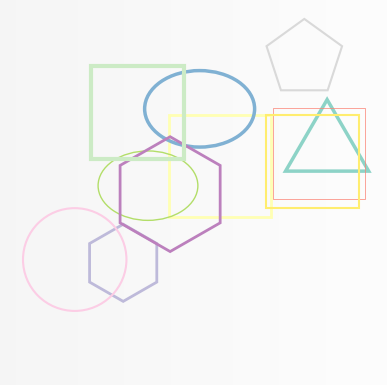[{"shape": "triangle", "thickness": 2.5, "radius": 0.62, "center": [0.844, 0.617]}, {"shape": "square", "thickness": 2, "radius": 0.66, "center": [0.567, 0.569]}, {"shape": "hexagon", "thickness": 2, "radius": 0.5, "center": [0.318, 0.317]}, {"shape": "square", "thickness": 0.5, "radius": 0.59, "center": [0.823, 0.601]}, {"shape": "oval", "thickness": 2.5, "radius": 0.71, "center": [0.515, 0.717]}, {"shape": "oval", "thickness": 1, "radius": 0.64, "center": [0.382, 0.518]}, {"shape": "circle", "thickness": 1.5, "radius": 0.67, "center": [0.193, 0.326]}, {"shape": "pentagon", "thickness": 1.5, "radius": 0.51, "center": [0.785, 0.848]}, {"shape": "hexagon", "thickness": 2, "radius": 0.75, "center": [0.439, 0.496]}, {"shape": "square", "thickness": 3, "radius": 0.6, "center": [0.355, 0.707]}, {"shape": "square", "thickness": 1.5, "radius": 0.6, "center": [0.806, 0.58]}]